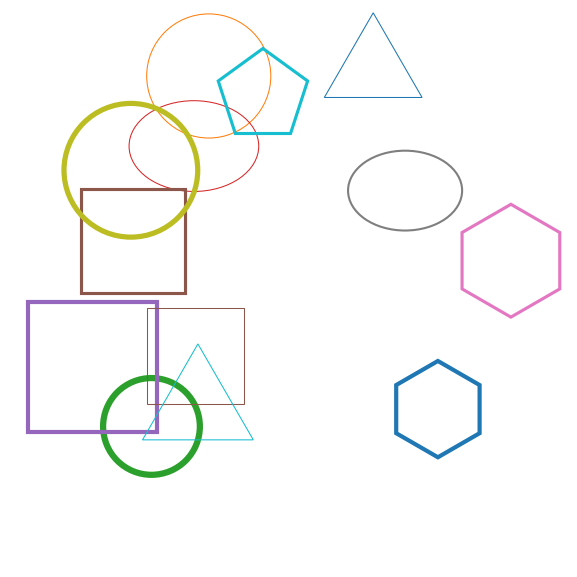[{"shape": "hexagon", "thickness": 2, "radius": 0.42, "center": [0.758, 0.291]}, {"shape": "triangle", "thickness": 0.5, "radius": 0.49, "center": [0.646, 0.879]}, {"shape": "circle", "thickness": 0.5, "radius": 0.54, "center": [0.361, 0.868]}, {"shape": "circle", "thickness": 3, "radius": 0.42, "center": [0.262, 0.261]}, {"shape": "oval", "thickness": 0.5, "radius": 0.56, "center": [0.336, 0.746]}, {"shape": "square", "thickness": 2, "radius": 0.56, "center": [0.16, 0.364]}, {"shape": "square", "thickness": 0.5, "radius": 0.42, "center": [0.338, 0.383]}, {"shape": "square", "thickness": 1.5, "radius": 0.45, "center": [0.23, 0.583]}, {"shape": "hexagon", "thickness": 1.5, "radius": 0.49, "center": [0.885, 0.548]}, {"shape": "oval", "thickness": 1, "radius": 0.49, "center": [0.701, 0.669]}, {"shape": "circle", "thickness": 2.5, "radius": 0.58, "center": [0.227, 0.704]}, {"shape": "triangle", "thickness": 0.5, "radius": 0.55, "center": [0.343, 0.293]}, {"shape": "pentagon", "thickness": 1.5, "radius": 0.41, "center": [0.455, 0.834]}]